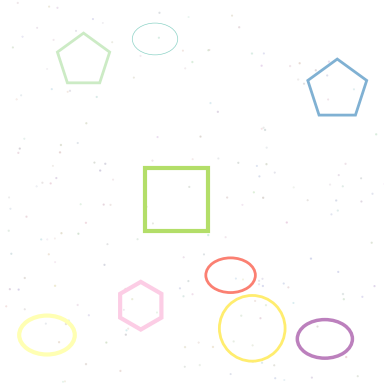[{"shape": "oval", "thickness": 0.5, "radius": 0.29, "center": [0.403, 0.899]}, {"shape": "oval", "thickness": 3, "radius": 0.36, "center": [0.122, 0.13]}, {"shape": "oval", "thickness": 2, "radius": 0.32, "center": [0.599, 0.285]}, {"shape": "pentagon", "thickness": 2, "radius": 0.4, "center": [0.876, 0.766]}, {"shape": "square", "thickness": 3, "radius": 0.41, "center": [0.458, 0.481]}, {"shape": "hexagon", "thickness": 3, "radius": 0.31, "center": [0.366, 0.206]}, {"shape": "oval", "thickness": 2.5, "radius": 0.36, "center": [0.844, 0.12]}, {"shape": "pentagon", "thickness": 2, "radius": 0.36, "center": [0.217, 0.843]}, {"shape": "circle", "thickness": 2, "radius": 0.43, "center": [0.655, 0.147]}]